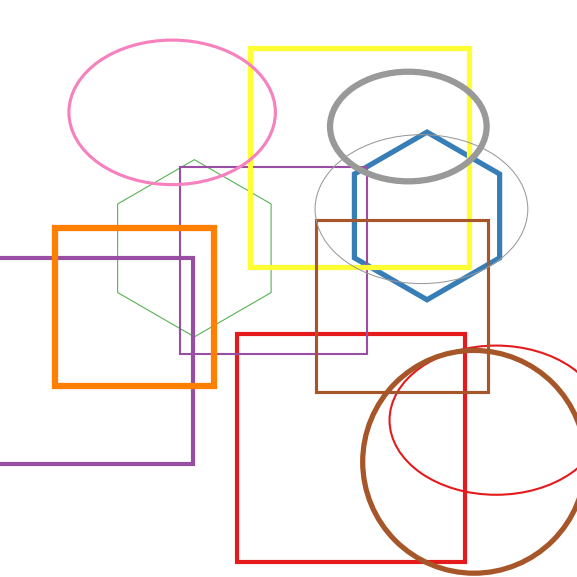[{"shape": "square", "thickness": 2, "radius": 0.99, "center": [0.608, 0.223]}, {"shape": "oval", "thickness": 1, "radius": 0.92, "center": [0.859, 0.272]}, {"shape": "hexagon", "thickness": 2.5, "radius": 0.73, "center": [0.739, 0.625]}, {"shape": "hexagon", "thickness": 0.5, "radius": 0.77, "center": [0.337, 0.569]}, {"shape": "square", "thickness": 1, "radius": 0.81, "center": [0.473, 0.547]}, {"shape": "square", "thickness": 2, "radius": 0.89, "center": [0.156, 0.374]}, {"shape": "square", "thickness": 3, "radius": 0.69, "center": [0.233, 0.467]}, {"shape": "square", "thickness": 2.5, "radius": 0.95, "center": [0.623, 0.727]}, {"shape": "circle", "thickness": 2.5, "radius": 0.96, "center": [0.821, 0.199]}, {"shape": "square", "thickness": 1.5, "radius": 0.75, "center": [0.696, 0.469]}, {"shape": "oval", "thickness": 1.5, "radius": 0.89, "center": [0.298, 0.805]}, {"shape": "oval", "thickness": 0.5, "radius": 0.92, "center": [0.73, 0.637]}, {"shape": "oval", "thickness": 3, "radius": 0.68, "center": [0.707, 0.78]}]